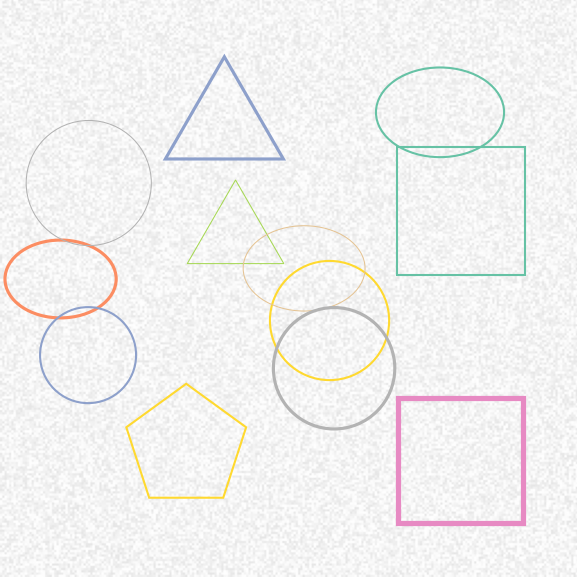[{"shape": "oval", "thickness": 1, "radius": 0.55, "center": [0.762, 0.805]}, {"shape": "square", "thickness": 1, "radius": 0.55, "center": [0.798, 0.633]}, {"shape": "oval", "thickness": 1.5, "radius": 0.48, "center": [0.105, 0.516]}, {"shape": "triangle", "thickness": 1.5, "radius": 0.59, "center": [0.389, 0.783]}, {"shape": "circle", "thickness": 1, "radius": 0.42, "center": [0.153, 0.384]}, {"shape": "square", "thickness": 2.5, "radius": 0.54, "center": [0.798, 0.202]}, {"shape": "triangle", "thickness": 0.5, "radius": 0.48, "center": [0.408, 0.591]}, {"shape": "pentagon", "thickness": 1, "radius": 0.55, "center": [0.322, 0.226]}, {"shape": "circle", "thickness": 1, "radius": 0.52, "center": [0.571, 0.444]}, {"shape": "oval", "thickness": 0.5, "radius": 0.53, "center": [0.527, 0.534]}, {"shape": "circle", "thickness": 0.5, "radius": 0.54, "center": [0.154, 0.682]}, {"shape": "circle", "thickness": 1.5, "radius": 0.53, "center": [0.579, 0.361]}]